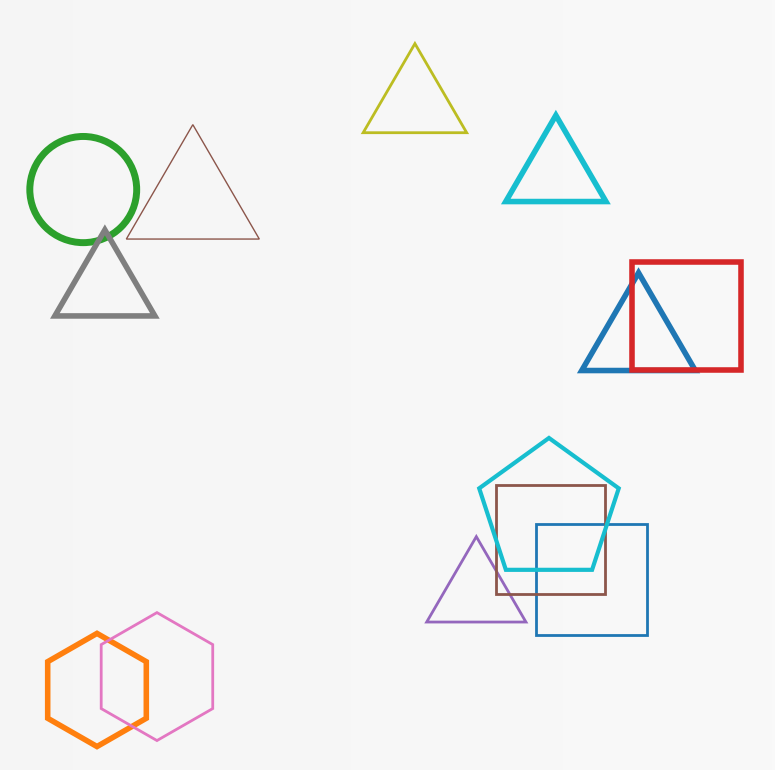[{"shape": "square", "thickness": 1, "radius": 0.36, "center": [0.764, 0.247]}, {"shape": "triangle", "thickness": 2, "radius": 0.42, "center": [0.824, 0.561]}, {"shape": "hexagon", "thickness": 2, "radius": 0.37, "center": [0.125, 0.104]}, {"shape": "circle", "thickness": 2.5, "radius": 0.34, "center": [0.107, 0.754]}, {"shape": "square", "thickness": 2, "radius": 0.35, "center": [0.886, 0.59]}, {"shape": "triangle", "thickness": 1, "radius": 0.37, "center": [0.615, 0.229]}, {"shape": "triangle", "thickness": 0.5, "radius": 0.5, "center": [0.249, 0.739]}, {"shape": "square", "thickness": 1, "radius": 0.35, "center": [0.71, 0.3]}, {"shape": "hexagon", "thickness": 1, "radius": 0.42, "center": [0.203, 0.121]}, {"shape": "triangle", "thickness": 2, "radius": 0.37, "center": [0.135, 0.627]}, {"shape": "triangle", "thickness": 1, "radius": 0.39, "center": [0.535, 0.866]}, {"shape": "pentagon", "thickness": 1.5, "radius": 0.47, "center": [0.708, 0.337]}, {"shape": "triangle", "thickness": 2, "radius": 0.37, "center": [0.717, 0.776]}]